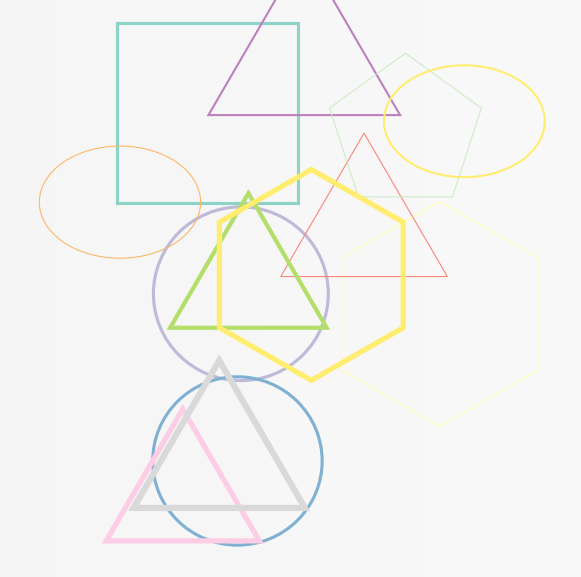[{"shape": "square", "thickness": 1.5, "radius": 0.78, "center": [0.357, 0.803]}, {"shape": "hexagon", "thickness": 0.5, "radius": 0.97, "center": [0.757, 0.456]}, {"shape": "circle", "thickness": 1.5, "radius": 0.75, "center": [0.414, 0.49]}, {"shape": "triangle", "thickness": 0.5, "radius": 0.83, "center": [0.626, 0.603]}, {"shape": "circle", "thickness": 1.5, "radius": 0.73, "center": [0.408, 0.201]}, {"shape": "oval", "thickness": 0.5, "radius": 0.69, "center": [0.206, 0.649]}, {"shape": "triangle", "thickness": 2, "radius": 0.78, "center": [0.427, 0.509]}, {"shape": "triangle", "thickness": 2.5, "radius": 0.76, "center": [0.314, 0.139]}, {"shape": "triangle", "thickness": 3, "radius": 0.85, "center": [0.377, 0.205]}, {"shape": "triangle", "thickness": 1, "radius": 0.95, "center": [0.523, 0.895]}, {"shape": "pentagon", "thickness": 0.5, "radius": 0.69, "center": [0.698, 0.769]}, {"shape": "oval", "thickness": 1, "radius": 0.69, "center": [0.799, 0.789]}, {"shape": "hexagon", "thickness": 2.5, "radius": 0.91, "center": [0.536, 0.523]}]